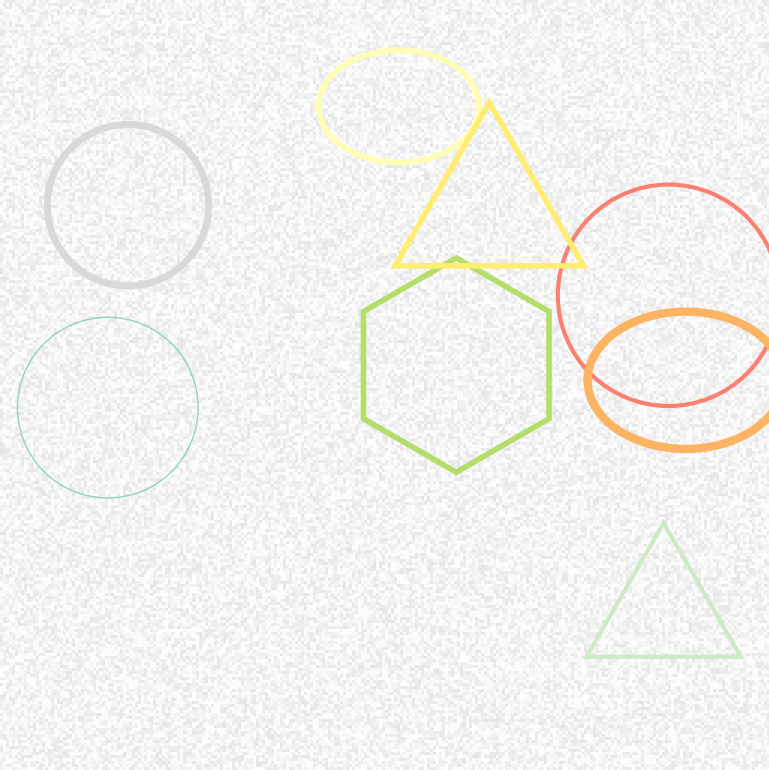[{"shape": "circle", "thickness": 0.5, "radius": 0.59, "center": [0.14, 0.471]}, {"shape": "oval", "thickness": 2, "radius": 0.52, "center": [0.518, 0.862]}, {"shape": "circle", "thickness": 1.5, "radius": 0.72, "center": [0.868, 0.617]}, {"shape": "oval", "thickness": 3, "radius": 0.64, "center": [0.891, 0.506]}, {"shape": "hexagon", "thickness": 2, "radius": 0.7, "center": [0.593, 0.526]}, {"shape": "circle", "thickness": 2.5, "radius": 0.52, "center": [0.166, 0.733]}, {"shape": "triangle", "thickness": 1.5, "radius": 0.58, "center": [0.862, 0.205]}, {"shape": "triangle", "thickness": 2, "radius": 0.71, "center": [0.635, 0.725]}]